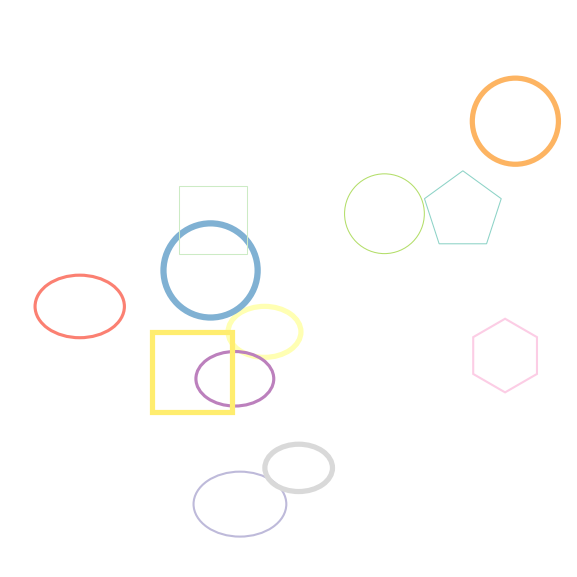[{"shape": "pentagon", "thickness": 0.5, "radius": 0.35, "center": [0.801, 0.634]}, {"shape": "oval", "thickness": 2.5, "radius": 0.32, "center": [0.458, 0.424]}, {"shape": "oval", "thickness": 1, "radius": 0.4, "center": [0.415, 0.126]}, {"shape": "oval", "thickness": 1.5, "radius": 0.39, "center": [0.138, 0.468]}, {"shape": "circle", "thickness": 3, "radius": 0.41, "center": [0.365, 0.531]}, {"shape": "circle", "thickness": 2.5, "radius": 0.37, "center": [0.892, 0.789]}, {"shape": "circle", "thickness": 0.5, "radius": 0.35, "center": [0.666, 0.629]}, {"shape": "hexagon", "thickness": 1, "radius": 0.32, "center": [0.875, 0.383]}, {"shape": "oval", "thickness": 2.5, "radius": 0.29, "center": [0.517, 0.189]}, {"shape": "oval", "thickness": 1.5, "radius": 0.34, "center": [0.407, 0.343]}, {"shape": "square", "thickness": 0.5, "radius": 0.3, "center": [0.369, 0.618]}, {"shape": "square", "thickness": 2.5, "radius": 0.35, "center": [0.332, 0.354]}]